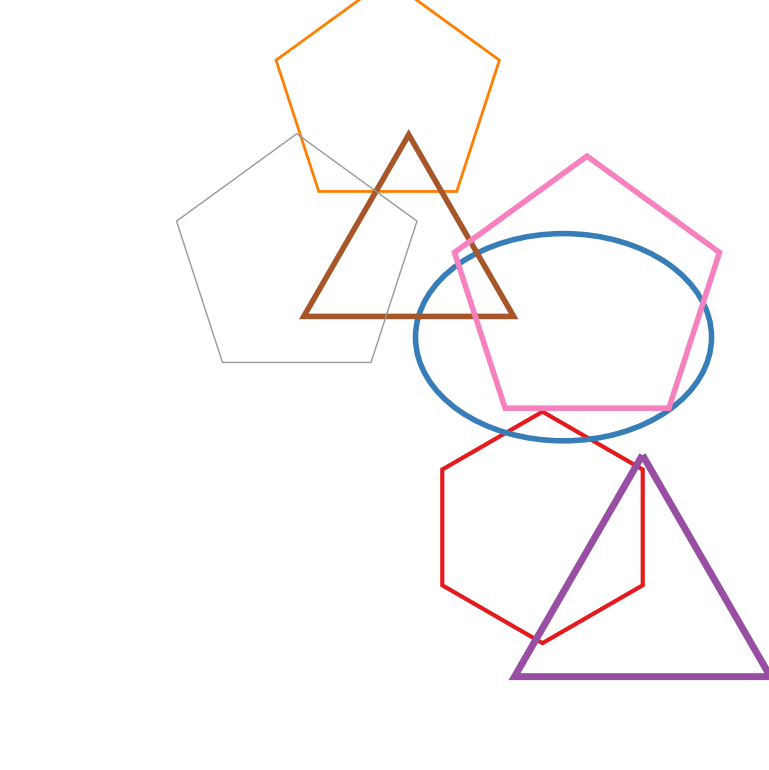[{"shape": "hexagon", "thickness": 1.5, "radius": 0.75, "center": [0.705, 0.315]}, {"shape": "oval", "thickness": 2, "radius": 0.96, "center": [0.732, 0.562]}, {"shape": "triangle", "thickness": 2.5, "radius": 0.96, "center": [0.834, 0.217]}, {"shape": "pentagon", "thickness": 1, "radius": 0.76, "center": [0.504, 0.875]}, {"shape": "triangle", "thickness": 2, "radius": 0.79, "center": [0.531, 0.668]}, {"shape": "pentagon", "thickness": 2, "radius": 0.9, "center": [0.762, 0.616]}, {"shape": "pentagon", "thickness": 0.5, "radius": 0.82, "center": [0.385, 0.662]}]